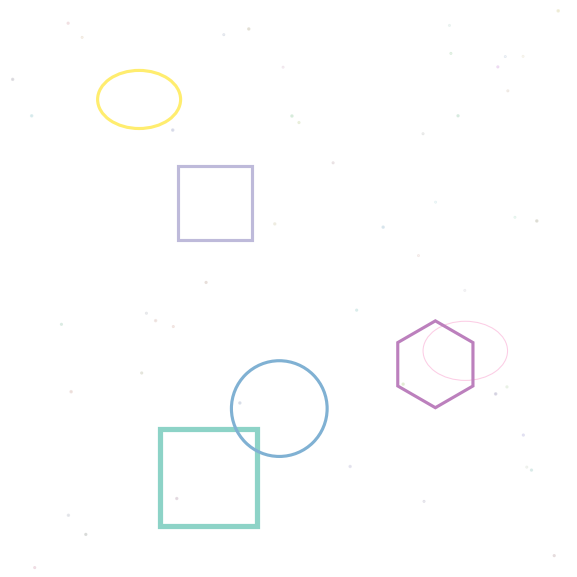[{"shape": "square", "thickness": 2.5, "radius": 0.42, "center": [0.361, 0.172]}, {"shape": "square", "thickness": 1.5, "radius": 0.32, "center": [0.372, 0.647]}, {"shape": "circle", "thickness": 1.5, "radius": 0.41, "center": [0.484, 0.292]}, {"shape": "oval", "thickness": 0.5, "radius": 0.37, "center": [0.806, 0.392]}, {"shape": "hexagon", "thickness": 1.5, "radius": 0.38, "center": [0.754, 0.368]}, {"shape": "oval", "thickness": 1.5, "radius": 0.36, "center": [0.241, 0.827]}]